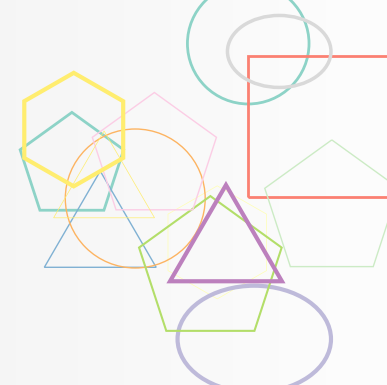[{"shape": "circle", "thickness": 2, "radius": 0.78, "center": [0.641, 0.887]}, {"shape": "pentagon", "thickness": 2, "radius": 0.7, "center": [0.186, 0.568]}, {"shape": "hexagon", "thickness": 0.5, "radius": 0.73, "center": [0.561, 0.371]}, {"shape": "oval", "thickness": 3, "radius": 0.99, "center": [0.656, 0.119]}, {"shape": "square", "thickness": 2, "radius": 0.91, "center": [0.824, 0.671]}, {"shape": "triangle", "thickness": 1, "radius": 0.83, "center": [0.259, 0.389]}, {"shape": "circle", "thickness": 1, "radius": 0.9, "center": [0.349, 0.484]}, {"shape": "pentagon", "thickness": 1.5, "radius": 0.97, "center": [0.543, 0.297]}, {"shape": "pentagon", "thickness": 1, "radius": 0.84, "center": [0.398, 0.591]}, {"shape": "oval", "thickness": 2.5, "radius": 0.67, "center": [0.721, 0.866]}, {"shape": "triangle", "thickness": 3, "radius": 0.83, "center": [0.583, 0.353]}, {"shape": "pentagon", "thickness": 1, "radius": 0.91, "center": [0.856, 0.455]}, {"shape": "triangle", "thickness": 0.5, "radius": 0.75, "center": [0.269, 0.509]}, {"shape": "hexagon", "thickness": 3, "radius": 0.74, "center": [0.19, 0.663]}]